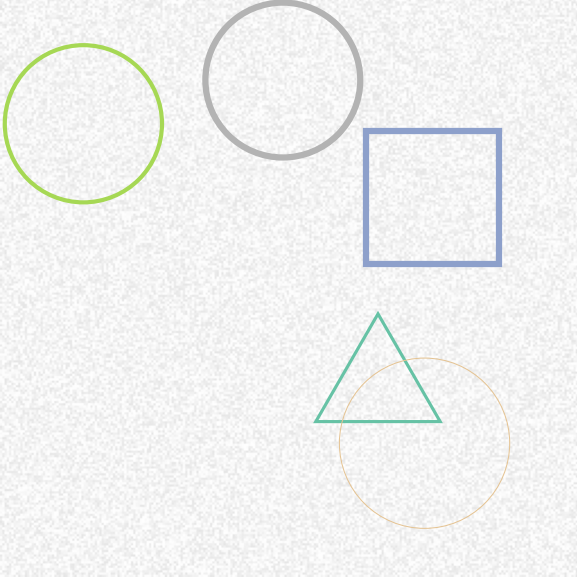[{"shape": "triangle", "thickness": 1.5, "radius": 0.62, "center": [0.655, 0.331]}, {"shape": "square", "thickness": 3, "radius": 0.58, "center": [0.748, 0.657]}, {"shape": "circle", "thickness": 2, "radius": 0.68, "center": [0.144, 0.785]}, {"shape": "circle", "thickness": 0.5, "radius": 0.74, "center": [0.735, 0.232]}, {"shape": "circle", "thickness": 3, "radius": 0.67, "center": [0.49, 0.861]}]